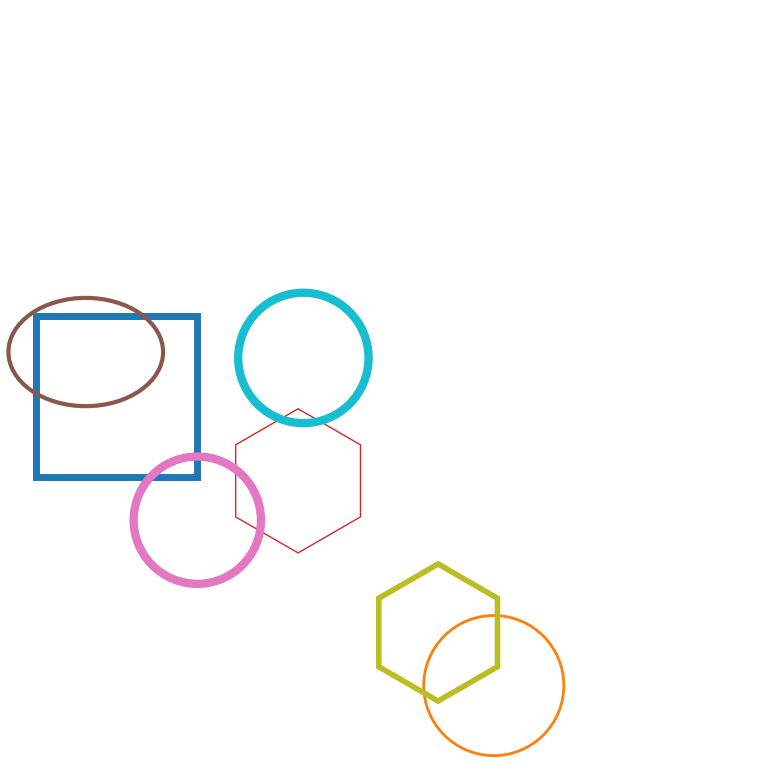[{"shape": "square", "thickness": 2.5, "radius": 0.52, "center": [0.151, 0.485]}, {"shape": "circle", "thickness": 1, "radius": 0.45, "center": [0.641, 0.11]}, {"shape": "hexagon", "thickness": 0.5, "radius": 0.47, "center": [0.387, 0.376]}, {"shape": "oval", "thickness": 1.5, "radius": 0.5, "center": [0.111, 0.543]}, {"shape": "circle", "thickness": 3, "radius": 0.41, "center": [0.256, 0.324]}, {"shape": "hexagon", "thickness": 2, "radius": 0.44, "center": [0.569, 0.179]}, {"shape": "circle", "thickness": 3, "radius": 0.42, "center": [0.394, 0.535]}]